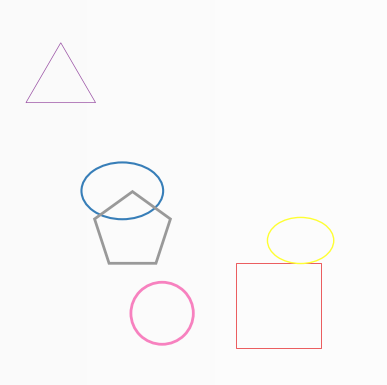[{"shape": "square", "thickness": 0.5, "radius": 0.55, "center": [0.719, 0.206]}, {"shape": "oval", "thickness": 1.5, "radius": 0.53, "center": [0.316, 0.504]}, {"shape": "triangle", "thickness": 0.5, "radius": 0.52, "center": [0.157, 0.785]}, {"shape": "oval", "thickness": 1, "radius": 0.43, "center": [0.776, 0.375]}, {"shape": "circle", "thickness": 2, "radius": 0.4, "center": [0.418, 0.186]}, {"shape": "pentagon", "thickness": 2, "radius": 0.51, "center": [0.342, 0.399]}]